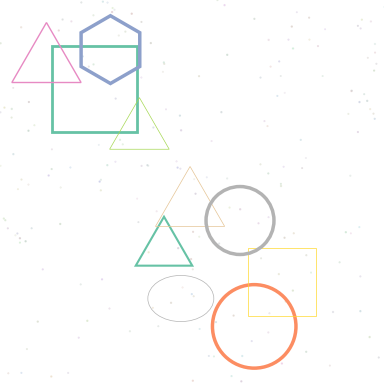[{"shape": "triangle", "thickness": 1.5, "radius": 0.42, "center": [0.426, 0.352]}, {"shape": "square", "thickness": 2, "radius": 0.56, "center": [0.245, 0.768]}, {"shape": "circle", "thickness": 2.5, "radius": 0.54, "center": [0.66, 0.152]}, {"shape": "hexagon", "thickness": 2.5, "radius": 0.44, "center": [0.287, 0.871]}, {"shape": "triangle", "thickness": 1, "radius": 0.52, "center": [0.121, 0.838]}, {"shape": "triangle", "thickness": 0.5, "radius": 0.45, "center": [0.362, 0.657]}, {"shape": "square", "thickness": 0.5, "radius": 0.44, "center": [0.732, 0.268]}, {"shape": "triangle", "thickness": 0.5, "radius": 0.52, "center": [0.494, 0.464]}, {"shape": "oval", "thickness": 0.5, "radius": 0.43, "center": [0.47, 0.225]}, {"shape": "circle", "thickness": 2.5, "radius": 0.44, "center": [0.623, 0.427]}]